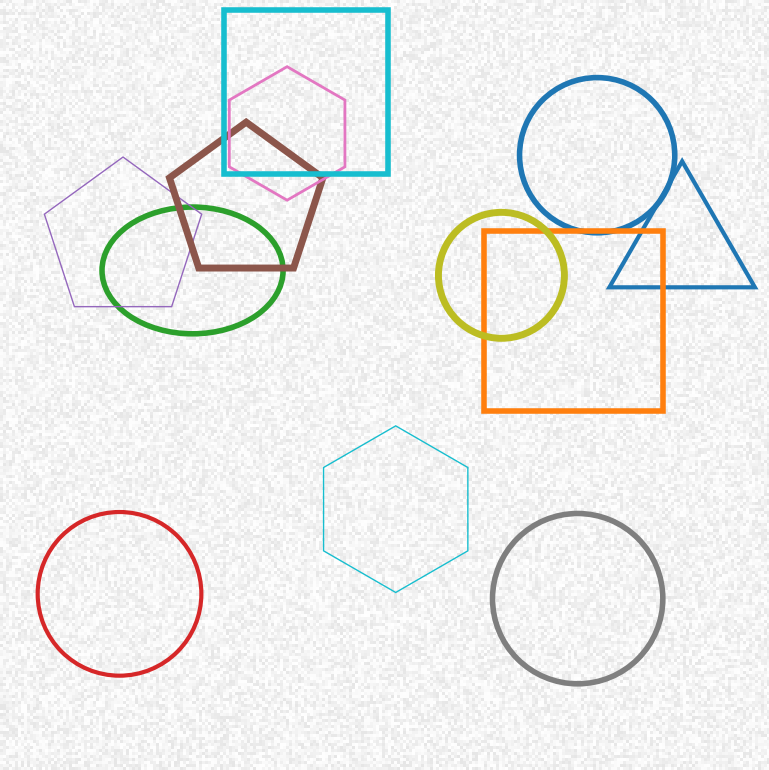[{"shape": "triangle", "thickness": 1.5, "radius": 0.55, "center": [0.886, 0.681]}, {"shape": "circle", "thickness": 2, "radius": 0.5, "center": [0.776, 0.798]}, {"shape": "square", "thickness": 2, "radius": 0.58, "center": [0.745, 0.583]}, {"shape": "oval", "thickness": 2, "radius": 0.59, "center": [0.25, 0.649]}, {"shape": "circle", "thickness": 1.5, "radius": 0.53, "center": [0.155, 0.229]}, {"shape": "pentagon", "thickness": 0.5, "radius": 0.54, "center": [0.16, 0.689]}, {"shape": "pentagon", "thickness": 2.5, "radius": 0.52, "center": [0.32, 0.737]}, {"shape": "hexagon", "thickness": 1, "radius": 0.43, "center": [0.373, 0.827]}, {"shape": "circle", "thickness": 2, "radius": 0.55, "center": [0.75, 0.223]}, {"shape": "circle", "thickness": 2.5, "radius": 0.41, "center": [0.651, 0.642]}, {"shape": "hexagon", "thickness": 0.5, "radius": 0.54, "center": [0.514, 0.339]}, {"shape": "square", "thickness": 2, "radius": 0.53, "center": [0.397, 0.881]}]